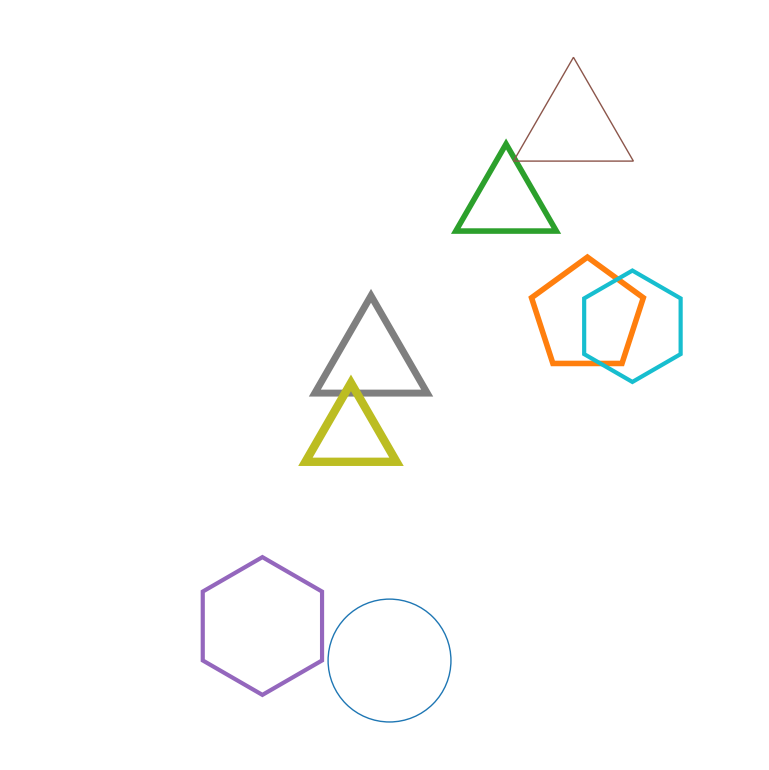[{"shape": "circle", "thickness": 0.5, "radius": 0.4, "center": [0.506, 0.142]}, {"shape": "pentagon", "thickness": 2, "radius": 0.38, "center": [0.763, 0.59]}, {"shape": "triangle", "thickness": 2, "radius": 0.38, "center": [0.657, 0.738]}, {"shape": "hexagon", "thickness": 1.5, "radius": 0.45, "center": [0.341, 0.187]}, {"shape": "triangle", "thickness": 0.5, "radius": 0.45, "center": [0.745, 0.836]}, {"shape": "triangle", "thickness": 2.5, "radius": 0.42, "center": [0.482, 0.532]}, {"shape": "triangle", "thickness": 3, "radius": 0.34, "center": [0.456, 0.434]}, {"shape": "hexagon", "thickness": 1.5, "radius": 0.36, "center": [0.821, 0.576]}]